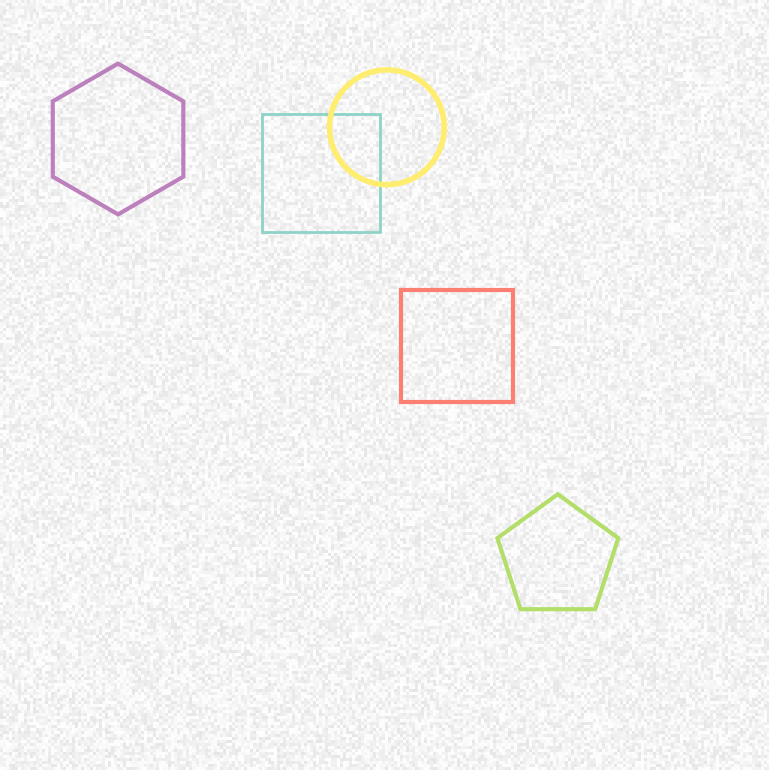[{"shape": "square", "thickness": 1, "radius": 0.38, "center": [0.417, 0.775]}, {"shape": "square", "thickness": 1.5, "radius": 0.36, "center": [0.594, 0.551]}, {"shape": "pentagon", "thickness": 1.5, "radius": 0.41, "center": [0.724, 0.276]}, {"shape": "hexagon", "thickness": 1.5, "radius": 0.49, "center": [0.153, 0.819]}, {"shape": "circle", "thickness": 2, "radius": 0.37, "center": [0.502, 0.835]}]